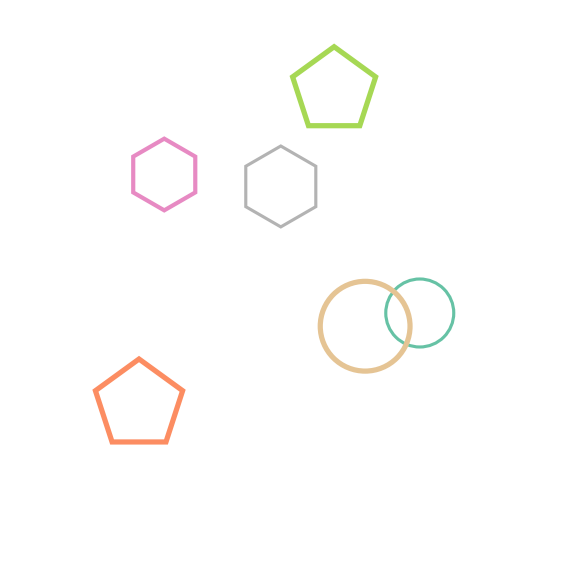[{"shape": "circle", "thickness": 1.5, "radius": 0.29, "center": [0.727, 0.457]}, {"shape": "pentagon", "thickness": 2.5, "radius": 0.4, "center": [0.241, 0.298]}, {"shape": "hexagon", "thickness": 2, "radius": 0.31, "center": [0.284, 0.697]}, {"shape": "pentagon", "thickness": 2.5, "radius": 0.38, "center": [0.579, 0.843]}, {"shape": "circle", "thickness": 2.5, "radius": 0.39, "center": [0.632, 0.434]}, {"shape": "hexagon", "thickness": 1.5, "radius": 0.35, "center": [0.486, 0.676]}]